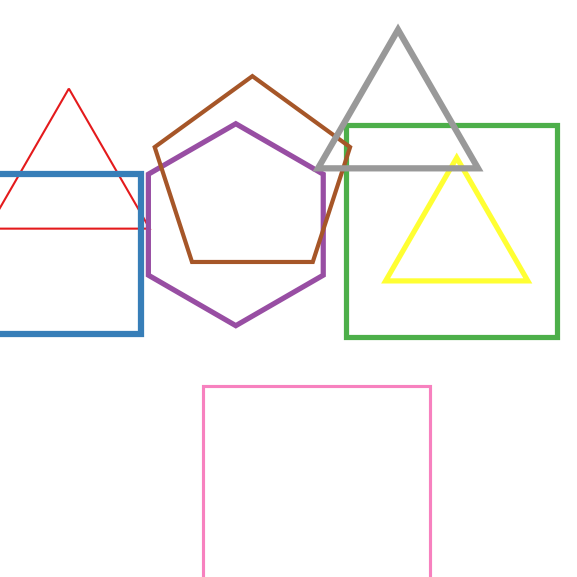[{"shape": "triangle", "thickness": 1, "radius": 0.81, "center": [0.119, 0.684]}, {"shape": "square", "thickness": 3, "radius": 0.69, "center": [0.105, 0.56]}, {"shape": "square", "thickness": 2.5, "radius": 0.92, "center": [0.782, 0.599]}, {"shape": "hexagon", "thickness": 2.5, "radius": 0.87, "center": [0.408, 0.61]}, {"shape": "triangle", "thickness": 2.5, "radius": 0.71, "center": [0.791, 0.584]}, {"shape": "pentagon", "thickness": 2, "radius": 0.89, "center": [0.437, 0.689]}, {"shape": "square", "thickness": 1.5, "radius": 0.98, "center": [0.549, 0.134]}, {"shape": "triangle", "thickness": 3, "radius": 0.8, "center": [0.689, 0.788]}]